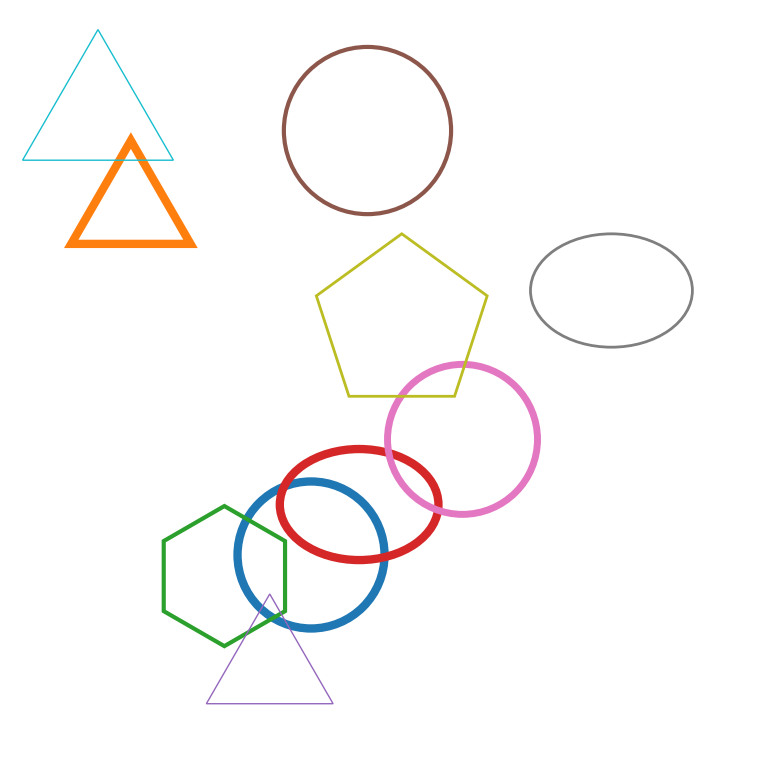[{"shape": "circle", "thickness": 3, "radius": 0.48, "center": [0.404, 0.279]}, {"shape": "triangle", "thickness": 3, "radius": 0.45, "center": [0.17, 0.728]}, {"shape": "hexagon", "thickness": 1.5, "radius": 0.45, "center": [0.291, 0.252]}, {"shape": "oval", "thickness": 3, "radius": 0.52, "center": [0.466, 0.345]}, {"shape": "triangle", "thickness": 0.5, "radius": 0.48, "center": [0.35, 0.134]}, {"shape": "circle", "thickness": 1.5, "radius": 0.54, "center": [0.477, 0.83]}, {"shape": "circle", "thickness": 2.5, "radius": 0.49, "center": [0.601, 0.429]}, {"shape": "oval", "thickness": 1, "radius": 0.53, "center": [0.794, 0.623]}, {"shape": "pentagon", "thickness": 1, "radius": 0.58, "center": [0.522, 0.58]}, {"shape": "triangle", "thickness": 0.5, "radius": 0.57, "center": [0.127, 0.848]}]